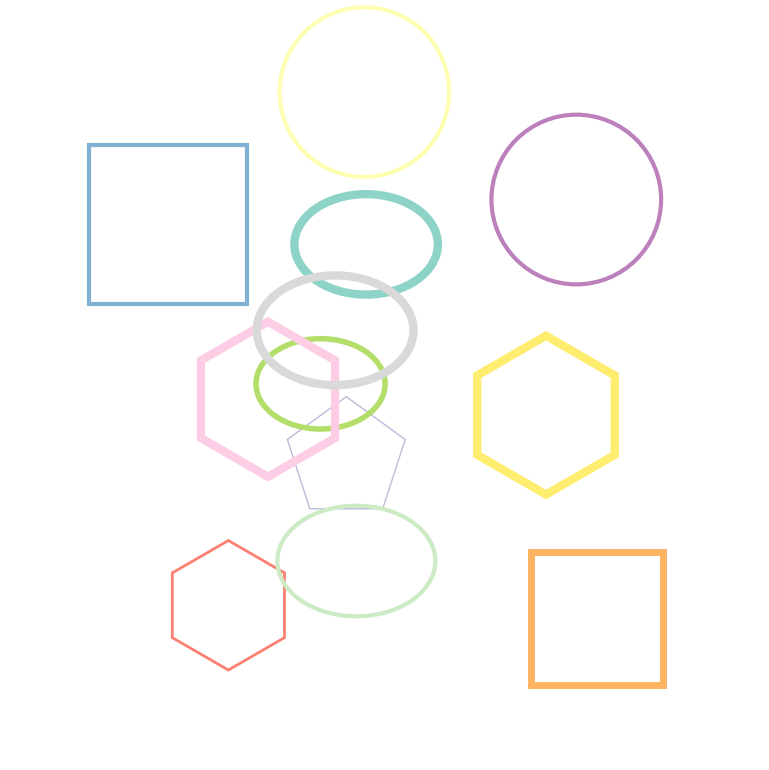[{"shape": "oval", "thickness": 3, "radius": 0.47, "center": [0.475, 0.683]}, {"shape": "circle", "thickness": 1.5, "radius": 0.55, "center": [0.473, 0.88]}, {"shape": "pentagon", "thickness": 0.5, "radius": 0.4, "center": [0.45, 0.404]}, {"shape": "hexagon", "thickness": 1, "radius": 0.42, "center": [0.297, 0.214]}, {"shape": "square", "thickness": 1.5, "radius": 0.52, "center": [0.218, 0.709]}, {"shape": "square", "thickness": 2.5, "radius": 0.43, "center": [0.775, 0.197]}, {"shape": "oval", "thickness": 2, "radius": 0.42, "center": [0.416, 0.501]}, {"shape": "hexagon", "thickness": 3, "radius": 0.5, "center": [0.348, 0.482]}, {"shape": "oval", "thickness": 3, "radius": 0.51, "center": [0.435, 0.571]}, {"shape": "circle", "thickness": 1.5, "radius": 0.55, "center": [0.748, 0.741]}, {"shape": "oval", "thickness": 1.5, "radius": 0.51, "center": [0.463, 0.271]}, {"shape": "hexagon", "thickness": 3, "radius": 0.52, "center": [0.709, 0.461]}]